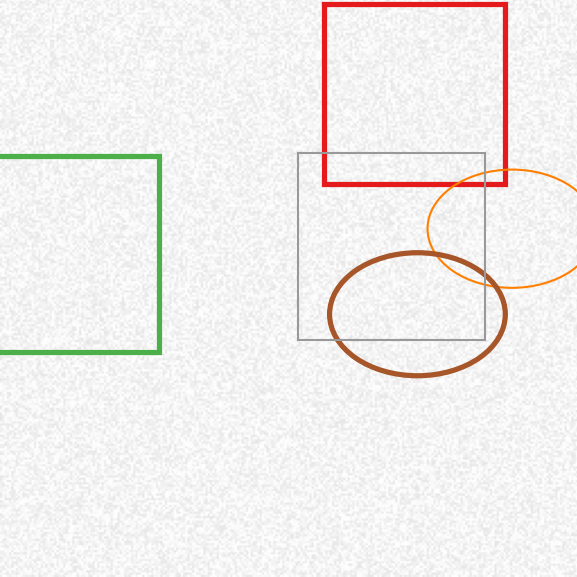[{"shape": "square", "thickness": 2.5, "radius": 0.78, "center": [0.718, 0.836]}, {"shape": "square", "thickness": 2.5, "radius": 0.85, "center": [0.106, 0.559]}, {"shape": "oval", "thickness": 1, "radius": 0.73, "center": [0.887, 0.603]}, {"shape": "oval", "thickness": 2.5, "radius": 0.76, "center": [0.723, 0.455]}, {"shape": "square", "thickness": 1, "radius": 0.81, "center": [0.677, 0.572]}]